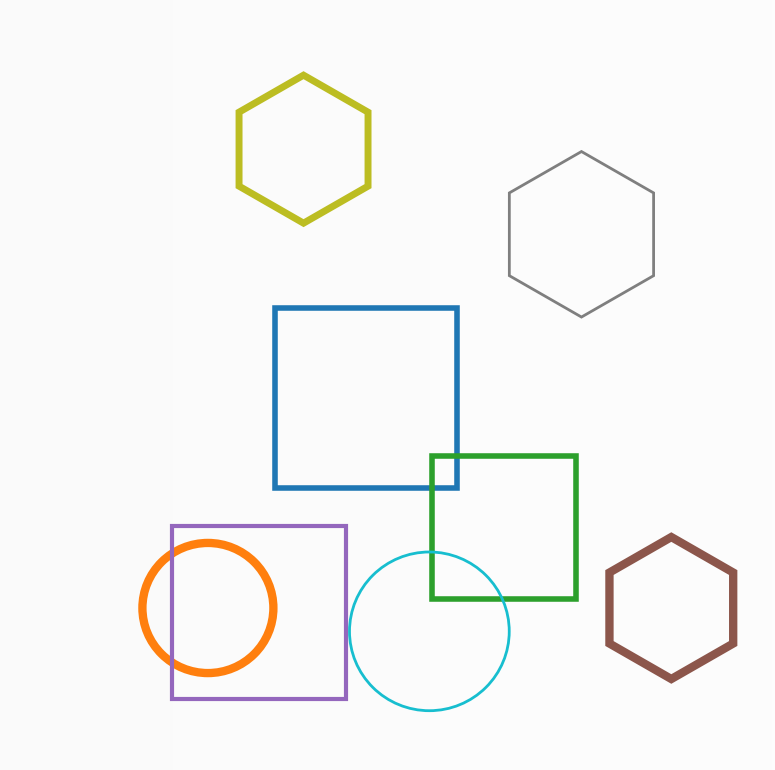[{"shape": "square", "thickness": 2, "radius": 0.58, "center": [0.472, 0.483]}, {"shape": "circle", "thickness": 3, "radius": 0.42, "center": [0.268, 0.21]}, {"shape": "square", "thickness": 2, "radius": 0.46, "center": [0.65, 0.315]}, {"shape": "square", "thickness": 1.5, "radius": 0.56, "center": [0.334, 0.204]}, {"shape": "hexagon", "thickness": 3, "radius": 0.46, "center": [0.866, 0.21]}, {"shape": "hexagon", "thickness": 1, "radius": 0.54, "center": [0.75, 0.696]}, {"shape": "hexagon", "thickness": 2.5, "radius": 0.48, "center": [0.392, 0.806]}, {"shape": "circle", "thickness": 1, "radius": 0.52, "center": [0.554, 0.18]}]